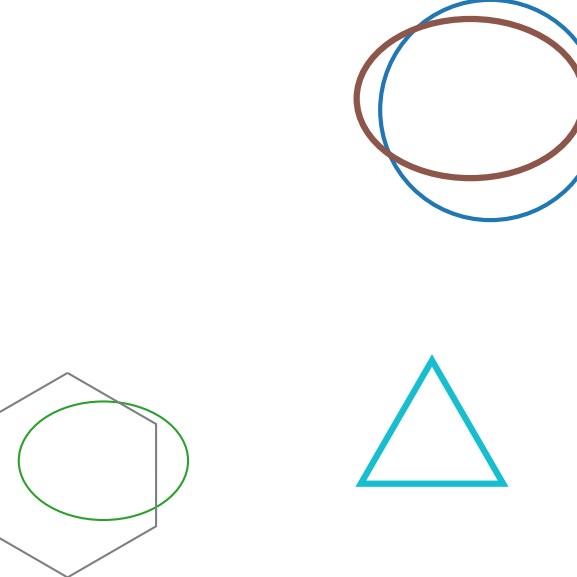[{"shape": "circle", "thickness": 2, "radius": 0.95, "center": [0.849, 0.809]}, {"shape": "oval", "thickness": 1, "radius": 0.73, "center": [0.179, 0.201]}, {"shape": "oval", "thickness": 3, "radius": 0.98, "center": [0.814, 0.828]}, {"shape": "hexagon", "thickness": 1, "radius": 0.89, "center": [0.117, 0.176]}, {"shape": "triangle", "thickness": 3, "radius": 0.71, "center": [0.748, 0.233]}]